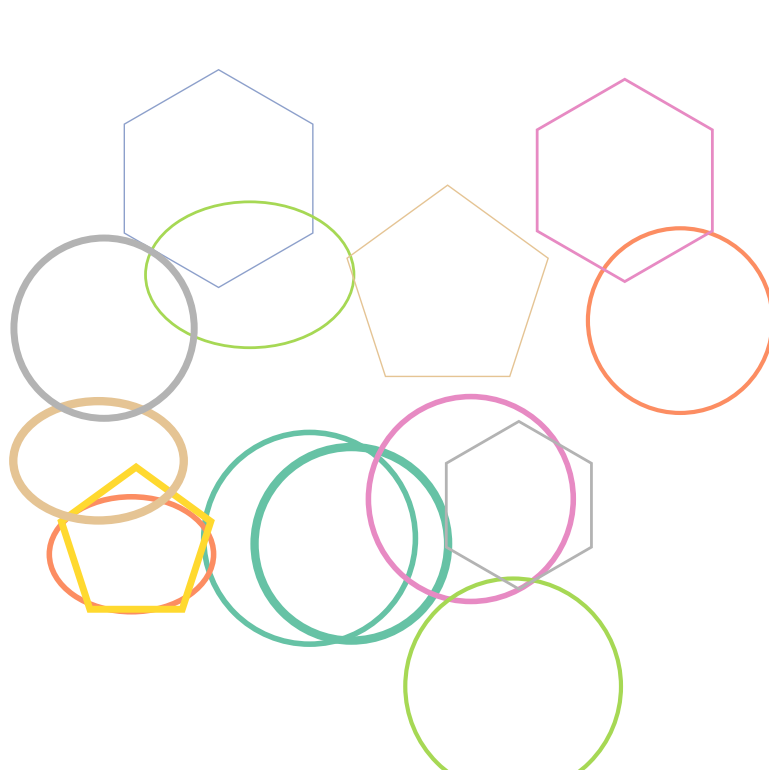[{"shape": "circle", "thickness": 2, "radius": 0.69, "center": [0.402, 0.301]}, {"shape": "circle", "thickness": 3, "radius": 0.63, "center": [0.456, 0.294]}, {"shape": "circle", "thickness": 1.5, "radius": 0.6, "center": [0.883, 0.584]}, {"shape": "oval", "thickness": 2, "radius": 0.53, "center": [0.171, 0.28]}, {"shape": "hexagon", "thickness": 0.5, "radius": 0.71, "center": [0.284, 0.768]}, {"shape": "hexagon", "thickness": 1, "radius": 0.66, "center": [0.811, 0.766]}, {"shape": "circle", "thickness": 2, "radius": 0.67, "center": [0.611, 0.352]}, {"shape": "circle", "thickness": 1.5, "radius": 0.7, "center": [0.666, 0.109]}, {"shape": "oval", "thickness": 1, "radius": 0.68, "center": [0.324, 0.643]}, {"shape": "pentagon", "thickness": 2.5, "radius": 0.51, "center": [0.177, 0.291]}, {"shape": "pentagon", "thickness": 0.5, "radius": 0.69, "center": [0.581, 0.622]}, {"shape": "oval", "thickness": 3, "radius": 0.55, "center": [0.128, 0.402]}, {"shape": "circle", "thickness": 2.5, "radius": 0.59, "center": [0.135, 0.574]}, {"shape": "hexagon", "thickness": 1, "radius": 0.54, "center": [0.674, 0.344]}]